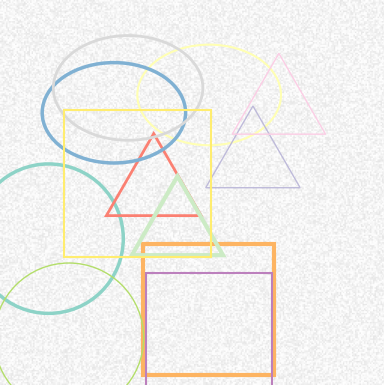[{"shape": "circle", "thickness": 2.5, "radius": 0.97, "center": [0.126, 0.38]}, {"shape": "oval", "thickness": 1.5, "radius": 0.93, "center": [0.543, 0.753]}, {"shape": "triangle", "thickness": 1, "radius": 0.71, "center": [0.657, 0.583]}, {"shape": "triangle", "thickness": 2, "radius": 0.71, "center": [0.399, 0.511]}, {"shape": "oval", "thickness": 2.5, "radius": 0.93, "center": [0.296, 0.707]}, {"shape": "square", "thickness": 3, "radius": 0.85, "center": [0.543, 0.195]}, {"shape": "circle", "thickness": 1, "radius": 0.97, "center": [0.179, 0.123]}, {"shape": "triangle", "thickness": 1, "radius": 0.7, "center": [0.724, 0.721]}, {"shape": "oval", "thickness": 2, "radius": 0.97, "center": [0.333, 0.772]}, {"shape": "square", "thickness": 1.5, "radius": 0.81, "center": [0.543, 0.127]}, {"shape": "triangle", "thickness": 3, "radius": 0.68, "center": [0.461, 0.406]}, {"shape": "square", "thickness": 1.5, "radius": 0.95, "center": [0.356, 0.524]}]